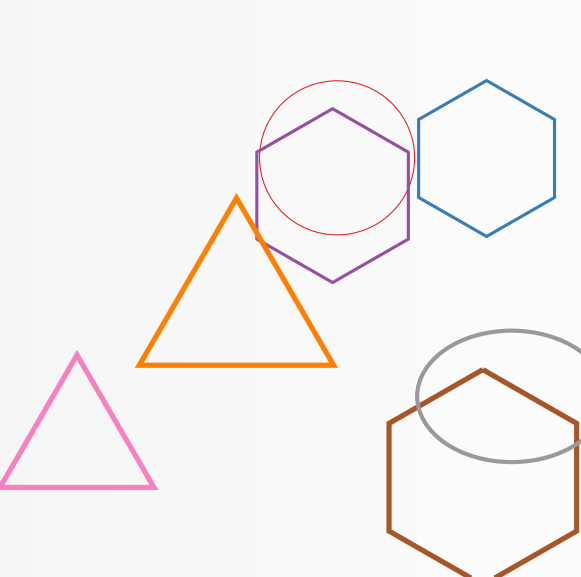[{"shape": "circle", "thickness": 0.5, "radius": 0.67, "center": [0.58, 0.726]}, {"shape": "hexagon", "thickness": 1.5, "radius": 0.67, "center": [0.837, 0.725]}, {"shape": "hexagon", "thickness": 1.5, "radius": 0.75, "center": [0.572, 0.66]}, {"shape": "triangle", "thickness": 2.5, "radius": 0.97, "center": [0.407, 0.463]}, {"shape": "hexagon", "thickness": 2.5, "radius": 0.93, "center": [0.831, 0.173]}, {"shape": "triangle", "thickness": 2.5, "radius": 0.76, "center": [0.132, 0.232]}, {"shape": "oval", "thickness": 2, "radius": 0.81, "center": [0.88, 0.313]}]